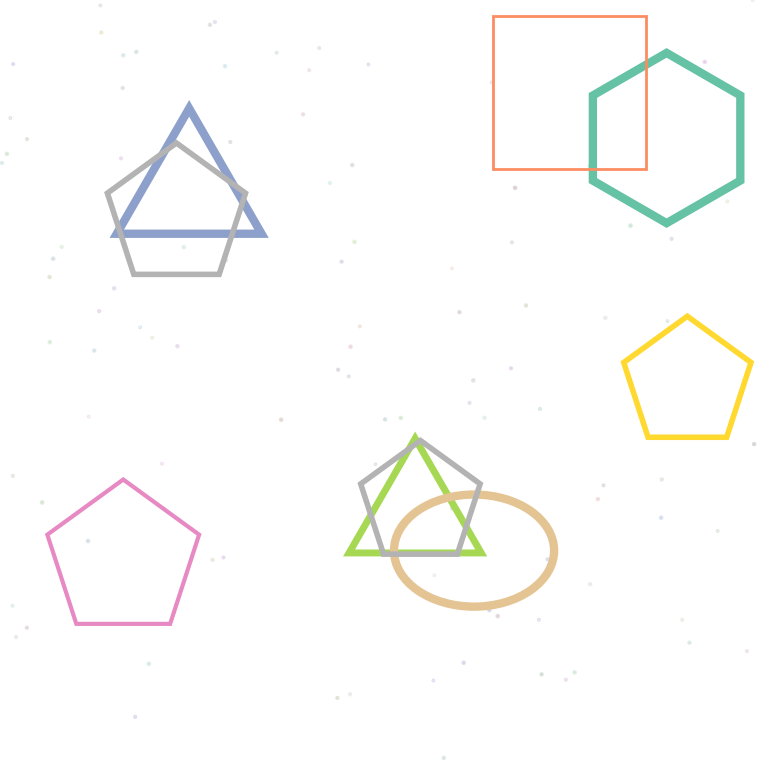[{"shape": "hexagon", "thickness": 3, "radius": 0.55, "center": [0.866, 0.821]}, {"shape": "square", "thickness": 1, "radius": 0.5, "center": [0.74, 0.88]}, {"shape": "triangle", "thickness": 3, "radius": 0.54, "center": [0.246, 0.751]}, {"shape": "pentagon", "thickness": 1.5, "radius": 0.52, "center": [0.16, 0.274]}, {"shape": "triangle", "thickness": 2.5, "radius": 0.5, "center": [0.539, 0.331]}, {"shape": "pentagon", "thickness": 2, "radius": 0.43, "center": [0.893, 0.502]}, {"shape": "oval", "thickness": 3, "radius": 0.52, "center": [0.616, 0.285]}, {"shape": "pentagon", "thickness": 2, "radius": 0.41, "center": [0.546, 0.346]}, {"shape": "pentagon", "thickness": 2, "radius": 0.47, "center": [0.229, 0.72]}]